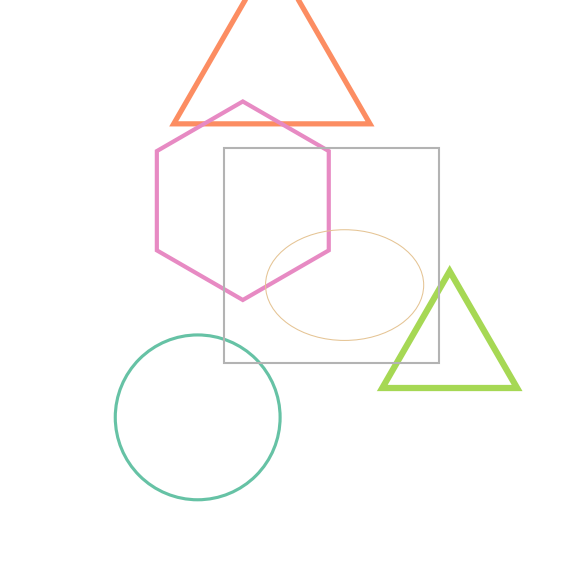[{"shape": "circle", "thickness": 1.5, "radius": 0.71, "center": [0.342, 0.276]}, {"shape": "triangle", "thickness": 2.5, "radius": 0.98, "center": [0.471, 0.883]}, {"shape": "hexagon", "thickness": 2, "radius": 0.86, "center": [0.42, 0.652]}, {"shape": "triangle", "thickness": 3, "radius": 0.67, "center": [0.779, 0.395]}, {"shape": "oval", "thickness": 0.5, "radius": 0.68, "center": [0.597, 0.505]}, {"shape": "square", "thickness": 1, "radius": 0.93, "center": [0.573, 0.557]}]